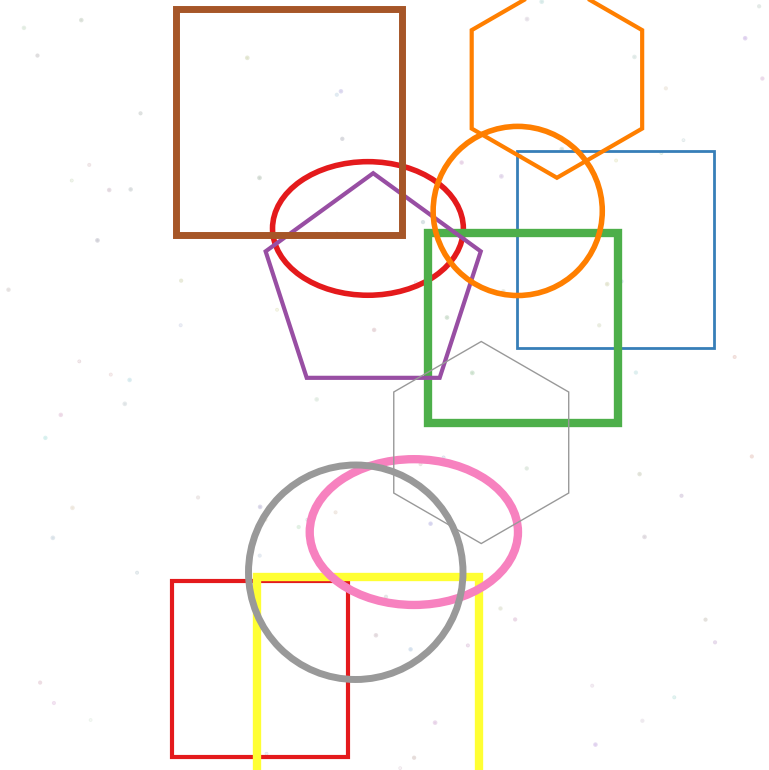[{"shape": "oval", "thickness": 2, "radius": 0.62, "center": [0.478, 0.703]}, {"shape": "square", "thickness": 1.5, "radius": 0.57, "center": [0.337, 0.131]}, {"shape": "square", "thickness": 1, "radius": 0.64, "center": [0.799, 0.676]}, {"shape": "square", "thickness": 3, "radius": 0.62, "center": [0.679, 0.574]}, {"shape": "pentagon", "thickness": 1.5, "radius": 0.73, "center": [0.485, 0.628]}, {"shape": "circle", "thickness": 2, "radius": 0.55, "center": [0.672, 0.726]}, {"shape": "hexagon", "thickness": 1.5, "radius": 0.64, "center": [0.723, 0.897]}, {"shape": "square", "thickness": 3, "radius": 0.72, "center": [0.478, 0.107]}, {"shape": "square", "thickness": 2.5, "radius": 0.73, "center": [0.375, 0.842]}, {"shape": "oval", "thickness": 3, "radius": 0.68, "center": [0.537, 0.309]}, {"shape": "hexagon", "thickness": 0.5, "radius": 0.66, "center": [0.625, 0.425]}, {"shape": "circle", "thickness": 2.5, "radius": 0.7, "center": [0.462, 0.257]}]